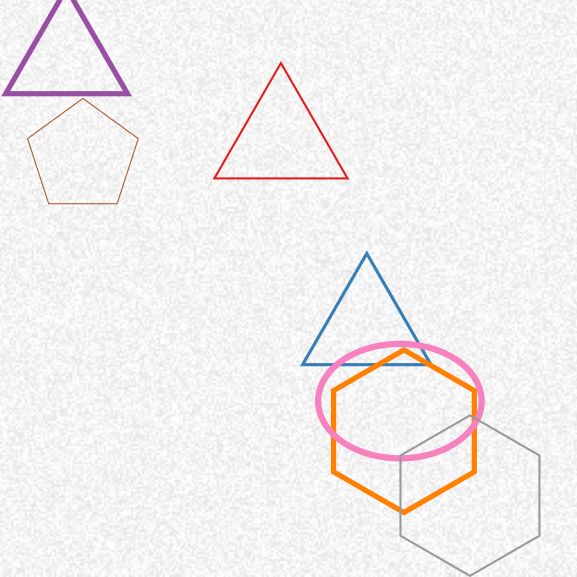[{"shape": "triangle", "thickness": 1, "radius": 0.67, "center": [0.486, 0.757]}, {"shape": "triangle", "thickness": 1.5, "radius": 0.64, "center": [0.635, 0.432]}, {"shape": "triangle", "thickness": 2.5, "radius": 0.61, "center": [0.115, 0.898]}, {"shape": "hexagon", "thickness": 2.5, "radius": 0.7, "center": [0.699, 0.252]}, {"shape": "pentagon", "thickness": 0.5, "radius": 0.5, "center": [0.144, 0.728]}, {"shape": "oval", "thickness": 3, "radius": 0.71, "center": [0.692, 0.305]}, {"shape": "hexagon", "thickness": 1, "radius": 0.69, "center": [0.814, 0.141]}]